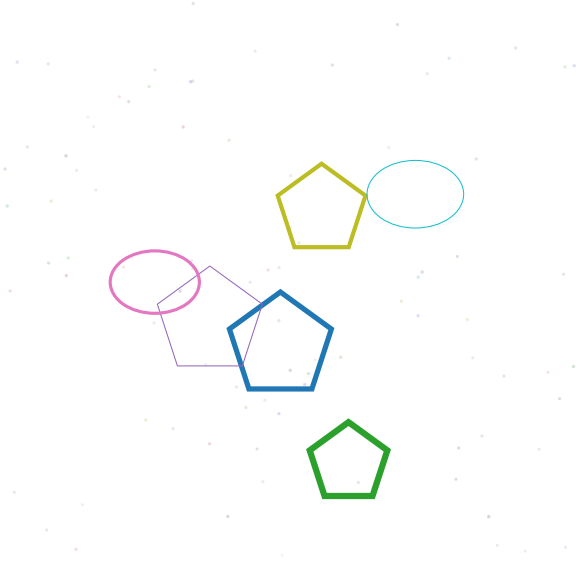[{"shape": "pentagon", "thickness": 2.5, "radius": 0.46, "center": [0.486, 0.401]}, {"shape": "pentagon", "thickness": 3, "radius": 0.35, "center": [0.604, 0.197]}, {"shape": "pentagon", "thickness": 0.5, "radius": 0.48, "center": [0.363, 0.443]}, {"shape": "oval", "thickness": 1.5, "radius": 0.39, "center": [0.268, 0.511]}, {"shape": "pentagon", "thickness": 2, "radius": 0.4, "center": [0.557, 0.636]}, {"shape": "oval", "thickness": 0.5, "radius": 0.42, "center": [0.719, 0.663]}]